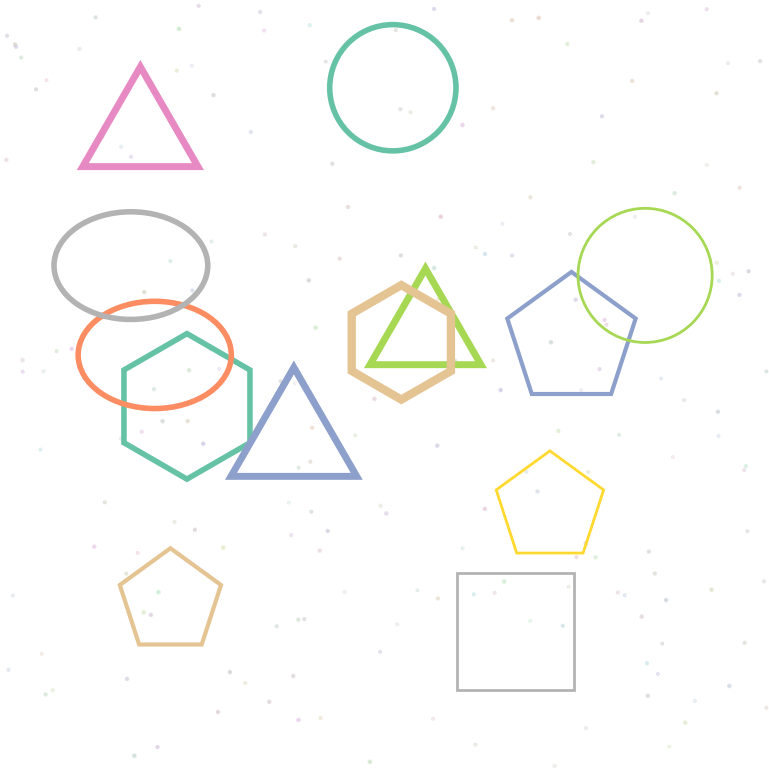[{"shape": "hexagon", "thickness": 2, "radius": 0.47, "center": [0.243, 0.472]}, {"shape": "circle", "thickness": 2, "radius": 0.41, "center": [0.51, 0.886]}, {"shape": "oval", "thickness": 2, "radius": 0.5, "center": [0.201, 0.539]}, {"shape": "pentagon", "thickness": 1.5, "radius": 0.44, "center": [0.742, 0.559]}, {"shape": "triangle", "thickness": 2.5, "radius": 0.47, "center": [0.382, 0.428]}, {"shape": "triangle", "thickness": 2.5, "radius": 0.43, "center": [0.182, 0.827]}, {"shape": "circle", "thickness": 1, "radius": 0.44, "center": [0.838, 0.642]}, {"shape": "triangle", "thickness": 2.5, "radius": 0.42, "center": [0.553, 0.568]}, {"shape": "pentagon", "thickness": 1, "radius": 0.37, "center": [0.714, 0.341]}, {"shape": "hexagon", "thickness": 3, "radius": 0.37, "center": [0.521, 0.555]}, {"shape": "pentagon", "thickness": 1.5, "radius": 0.35, "center": [0.221, 0.219]}, {"shape": "square", "thickness": 1, "radius": 0.38, "center": [0.669, 0.18]}, {"shape": "oval", "thickness": 2, "radius": 0.5, "center": [0.17, 0.655]}]